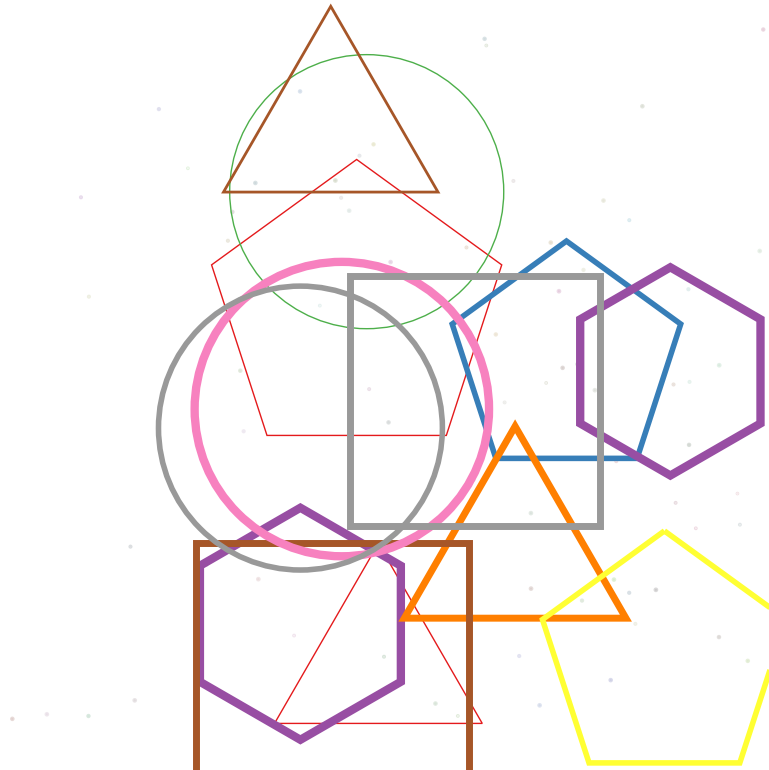[{"shape": "triangle", "thickness": 0.5, "radius": 0.78, "center": [0.491, 0.138]}, {"shape": "pentagon", "thickness": 0.5, "radius": 0.99, "center": [0.463, 0.595]}, {"shape": "pentagon", "thickness": 2, "radius": 0.78, "center": [0.736, 0.531]}, {"shape": "circle", "thickness": 0.5, "radius": 0.89, "center": [0.476, 0.751]}, {"shape": "hexagon", "thickness": 3, "radius": 0.75, "center": [0.39, 0.19]}, {"shape": "hexagon", "thickness": 3, "radius": 0.68, "center": [0.871, 0.518]}, {"shape": "triangle", "thickness": 2.5, "radius": 0.83, "center": [0.669, 0.28]}, {"shape": "pentagon", "thickness": 2, "radius": 0.83, "center": [0.863, 0.144]}, {"shape": "square", "thickness": 2.5, "radius": 0.89, "center": [0.432, 0.117]}, {"shape": "triangle", "thickness": 1, "radius": 0.8, "center": [0.43, 0.831]}, {"shape": "circle", "thickness": 3, "radius": 0.96, "center": [0.444, 0.469]}, {"shape": "square", "thickness": 2.5, "radius": 0.81, "center": [0.617, 0.479]}, {"shape": "circle", "thickness": 2, "radius": 0.92, "center": [0.39, 0.444]}]